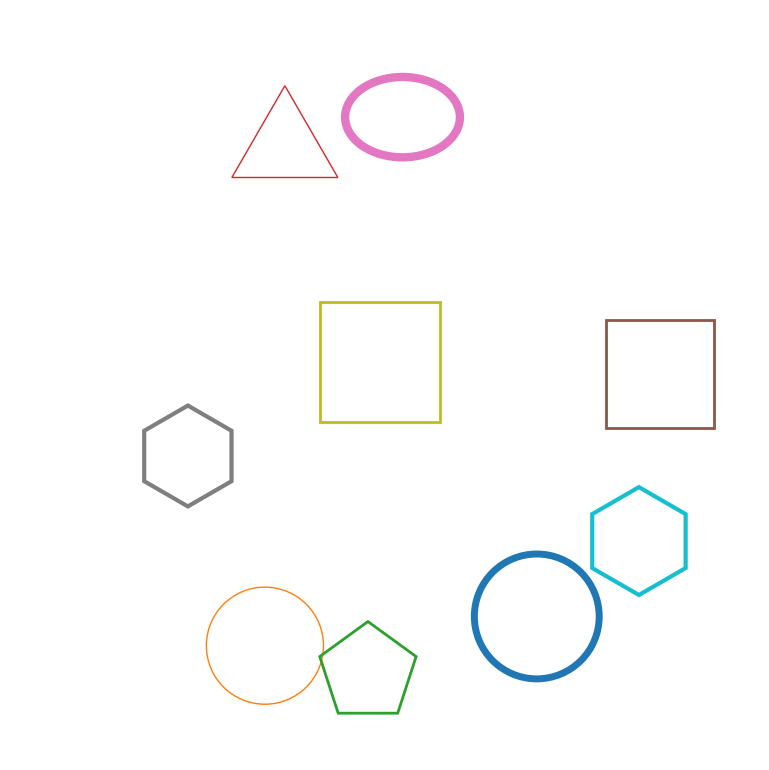[{"shape": "circle", "thickness": 2.5, "radius": 0.41, "center": [0.697, 0.199]}, {"shape": "circle", "thickness": 0.5, "radius": 0.38, "center": [0.344, 0.161]}, {"shape": "pentagon", "thickness": 1, "radius": 0.33, "center": [0.478, 0.127]}, {"shape": "triangle", "thickness": 0.5, "radius": 0.4, "center": [0.37, 0.809]}, {"shape": "square", "thickness": 1, "radius": 0.35, "center": [0.857, 0.515]}, {"shape": "oval", "thickness": 3, "radius": 0.37, "center": [0.523, 0.848]}, {"shape": "hexagon", "thickness": 1.5, "radius": 0.33, "center": [0.244, 0.408]}, {"shape": "square", "thickness": 1, "radius": 0.39, "center": [0.493, 0.53]}, {"shape": "hexagon", "thickness": 1.5, "radius": 0.35, "center": [0.83, 0.297]}]